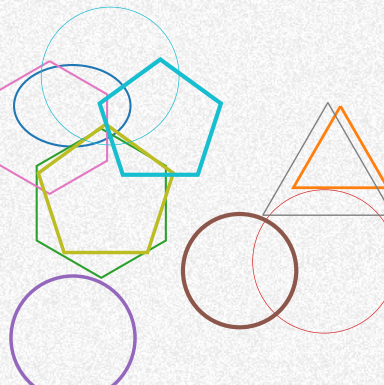[{"shape": "oval", "thickness": 1.5, "radius": 0.76, "center": [0.188, 0.725]}, {"shape": "triangle", "thickness": 2, "radius": 0.71, "center": [0.884, 0.583]}, {"shape": "hexagon", "thickness": 1.5, "radius": 0.97, "center": [0.263, 0.472]}, {"shape": "circle", "thickness": 0.5, "radius": 0.93, "center": [0.843, 0.321]}, {"shape": "circle", "thickness": 2.5, "radius": 0.81, "center": [0.19, 0.122]}, {"shape": "circle", "thickness": 3, "radius": 0.74, "center": [0.622, 0.297]}, {"shape": "hexagon", "thickness": 1.5, "radius": 0.86, "center": [0.129, 0.669]}, {"shape": "triangle", "thickness": 1, "radius": 0.98, "center": [0.852, 0.539]}, {"shape": "pentagon", "thickness": 2.5, "radius": 0.92, "center": [0.275, 0.493]}, {"shape": "circle", "thickness": 0.5, "radius": 0.9, "center": [0.286, 0.803]}, {"shape": "pentagon", "thickness": 3, "radius": 0.83, "center": [0.416, 0.68]}]